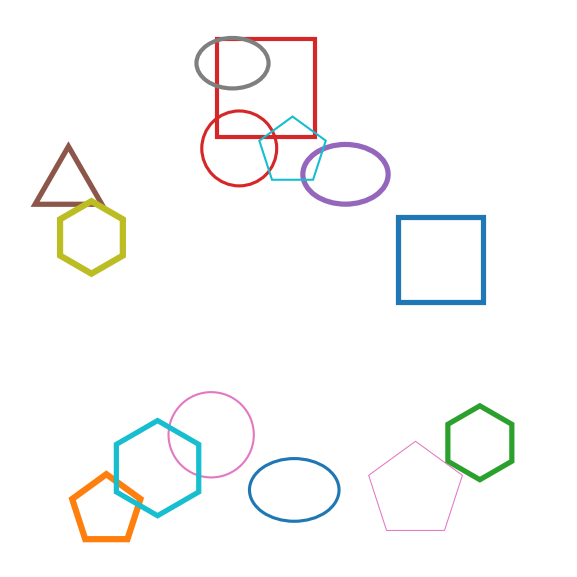[{"shape": "oval", "thickness": 1.5, "radius": 0.39, "center": [0.51, 0.151]}, {"shape": "square", "thickness": 2.5, "radius": 0.37, "center": [0.763, 0.55]}, {"shape": "pentagon", "thickness": 3, "radius": 0.31, "center": [0.184, 0.116]}, {"shape": "hexagon", "thickness": 2.5, "radius": 0.32, "center": [0.831, 0.232]}, {"shape": "circle", "thickness": 1.5, "radius": 0.32, "center": [0.414, 0.742]}, {"shape": "square", "thickness": 2, "radius": 0.42, "center": [0.46, 0.847]}, {"shape": "oval", "thickness": 2.5, "radius": 0.37, "center": [0.598, 0.697]}, {"shape": "triangle", "thickness": 2.5, "radius": 0.33, "center": [0.119, 0.679]}, {"shape": "circle", "thickness": 1, "radius": 0.37, "center": [0.366, 0.246]}, {"shape": "pentagon", "thickness": 0.5, "radius": 0.43, "center": [0.72, 0.15]}, {"shape": "oval", "thickness": 2, "radius": 0.31, "center": [0.403, 0.89]}, {"shape": "hexagon", "thickness": 3, "radius": 0.31, "center": [0.158, 0.588]}, {"shape": "pentagon", "thickness": 1, "radius": 0.3, "center": [0.507, 0.737]}, {"shape": "hexagon", "thickness": 2.5, "radius": 0.41, "center": [0.273, 0.188]}]